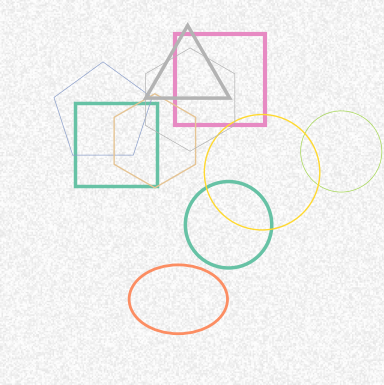[{"shape": "square", "thickness": 2.5, "radius": 0.53, "center": [0.302, 0.625]}, {"shape": "circle", "thickness": 2.5, "radius": 0.56, "center": [0.594, 0.416]}, {"shape": "oval", "thickness": 2, "radius": 0.64, "center": [0.463, 0.223]}, {"shape": "pentagon", "thickness": 0.5, "radius": 0.67, "center": [0.268, 0.705]}, {"shape": "square", "thickness": 3, "radius": 0.59, "center": [0.571, 0.793]}, {"shape": "circle", "thickness": 0.5, "radius": 0.53, "center": [0.886, 0.607]}, {"shape": "circle", "thickness": 1, "radius": 0.75, "center": [0.681, 0.553]}, {"shape": "hexagon", "thickness": 1, "radius": 0.61, "center": [0.402, 0.634]}, {"shape": "hexagon", "thickness": 0.5, "radius": 0.67, "center": [0.494, 0.741]}, {"shape": "triangle", "thickness": 2.5, "radius": 0.63, "center": [0.487, 0.808]}]